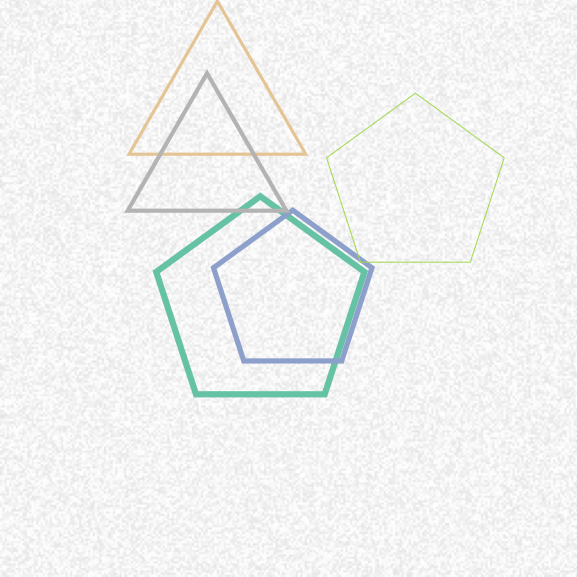[{"shape": "pentagon", "thickness": 3, "radius": 0.95, "center": [0.451, 0.47]}, {"shape": "pentagon", "thickness": 2.5, "radius": 0.72, "center": [0.507, 0.491]}, {"shape": "pentagon", "thickness": 0.5, "radius": 0.81, "center": [0.719, 0.676]}, {"shape": "triangle", "thickness": 1.5, "radius": 0.88, "center": [0.376, 0.82]}, {"shape": "triangle", "thickness": 2, "radius": 0.79, "center": [0.358, 0.714]}]